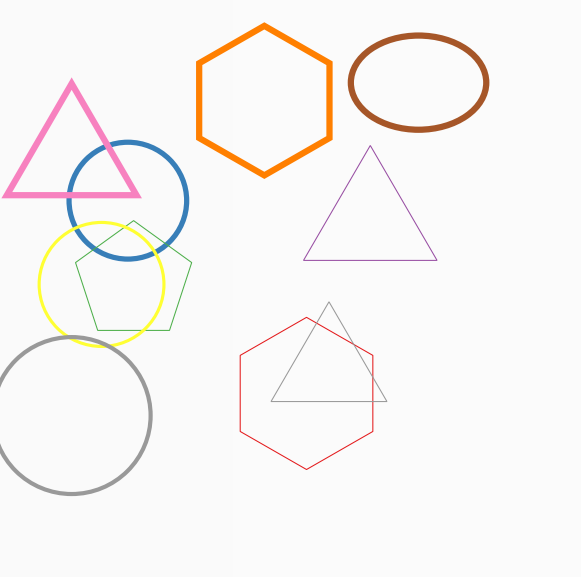[{"shape": "hexagon", "thickness": 0.5, "radius": 0.66, "center": [0.527, 0.318]}, {"shape": "circle", "thickness": 2.5, "radius": 0.51, "center": [0.22, 0.652]}, {"shape": "pentagon", "thickness": 0.5, "radius": 0.53, "center": [0.23, 0.512]}, {"shape": "triangle", "thickness": 0.5, "radius": 0.66, "center": [0.637, 0.615]}, {"shape": "hexagon", "thickness": 3, "radius": 0.65, "center": [0.455, 0.825]}, {"shape": "circle", "thickness": 1.5, "radius": 0.54, "center": [0.175, 0.507]}, {"shape": "oval", "thickness": 3, "radius": 0.58, "center": [0.72, 0.856]}, {"shape": "triangle", "thickness": 3, "radius": 0.64, "center": [0.123, 0.726]}, {"shape": "triangle", "thickness": 0.5, "radius": 0.58, "center": [0.566, 0.361]}, {"shape": "circle", "thickness": 2, "radius": 0.68, "center": [0.123, 0.28]}]